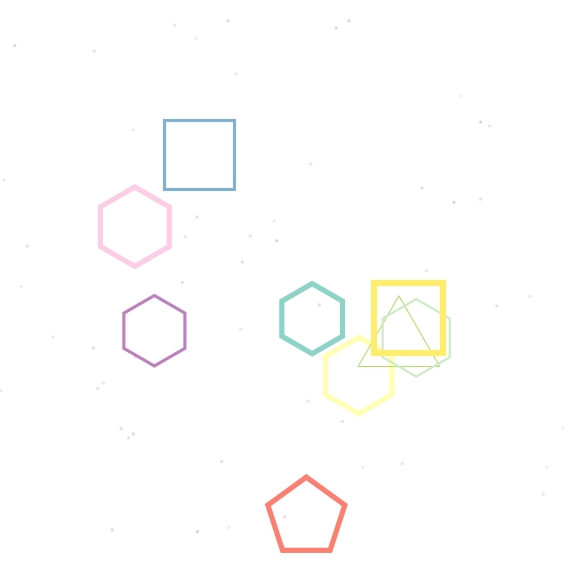[{"shape": "hexagon", "thickness": 2.5, "radius": 0.3, "center": [0.541, 0.447]}, {"shape": "hexagon", "thickness": 2.5, "radius": 0.33, "center": [0.621, 0.349]}, {"shape": "pentagon", "thickness": 2.5, "radius": 0.35, "center": [0.53, 0.103]}, {"shape": "square", "thickness": 1.5, "radius": 0.3, "center": [0.345, 0.732]}, {"shape": "triangle", "thickness": 0.5, "radius": 0.41, "center": [0.691, 0.405]}, {"shape": "hexagon", "thickness": 2.5, "radius": 0.34, "center": [0.233, 0.607]}, {"shape": "hexagon", "thickness": 1.5, "radius": 0.31, "center": [0.267, 0.426]}, {"shape": "hexagon", "thickness": 1, "radius": 0.34, "center": [0.721, 0.414]}, {"shape": "square", "thickness": 3, "radius": 0.3, "center": [0.707, 0.449]}]